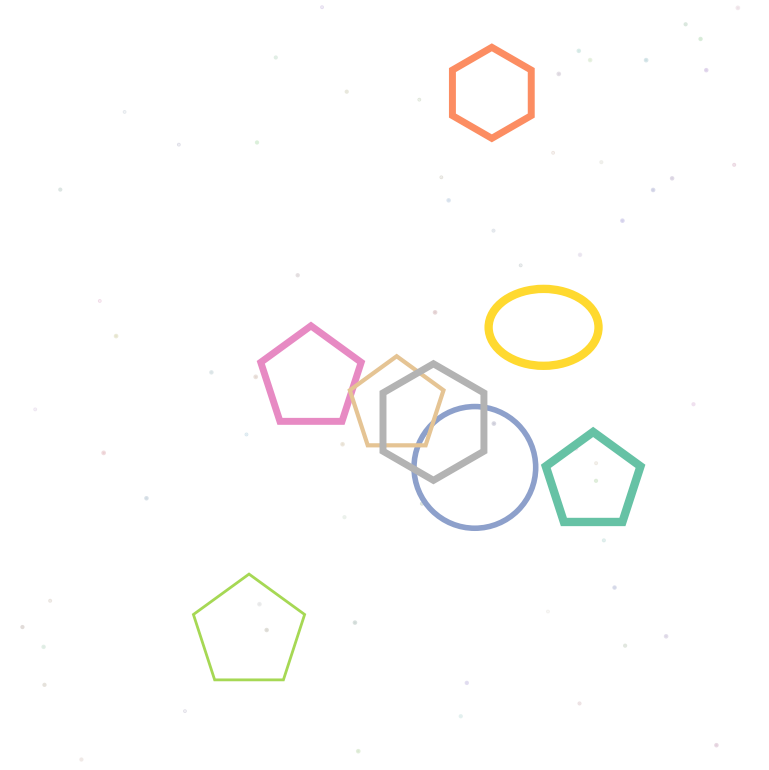[{"shape": "pentagon", "thickness": 3, "radius": 0.32, "center": [0.77, 0.374]}, {"shape": "hexagon", "thickness": 2.5, "radius": 0.3, "center": [0.639, 0.879]}, {"shape": "circle", "thickness": 2, "radius": 0.4, "center": [0.617, 0.393]}, {"shape": "pentagon", "thickness": 2.5, "radius": 0.34, "center": [0.404, 0.508]}, {"shape": "pentagon", "thickness": 1, "radius": 0.38, "center": [0.323, 0.178]}, {"shape": "oval", "thickness": 3, "radius": 0.36, "center": [0.706, 0.575]}, {"shape": "pentagon", "thickness": 1.5, "radius": 0.32, "center": [0.515, 0.473]}, {"shape": "hexagon", "thickness": 2.5, "radius": 0.38, "center": [0.563, 0.452]}]